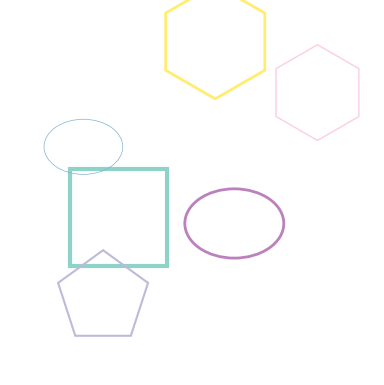[{"shape": "square", "thickness": 3, "radius": 0.63, "center": [0.308, 0.435]}, {"shape": "pentagon", "thickness": 1.5, "radius": 0.61, "center": [0.268, 0.227]}, {"shape": "oval", "thickness": 0.5, "radius": 0.51, "center": [0.217, 0.619]}, {"shape": "hexagon", "thickness": 1, "radius": 0.62, "center": [0.825, 0.76]}, {"shape": "oval", "thickness": 2, "radius": 0.64, "center": [0.609, 0.42]}, {"shape": "hexagon", "thickness": 2, "radius": 0.74, "center": [0.559, 0.892]}]